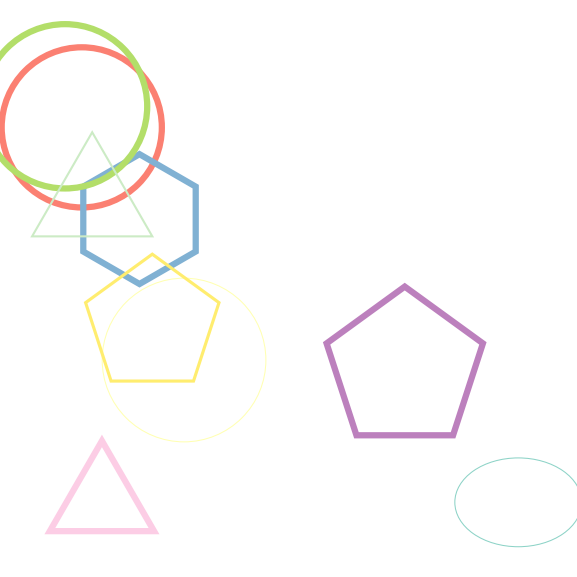[{"shape": "oval", "thickness": 0.5, "radius": 0.55, "center": [0.897, 0.129]}, {"shape": "circle", "thickness": 0.5, "radius": 0.71, "center": [0.319, 0.376]}, {"shape": "circle", "thickness": 3, "radius": 0.69, "center": [0.142, 0.779]}, {"shape": "hexagon", "thickness": 3, "radius": 0.56, "center": [0.242, 0.62]}, {"shape": "circle", "thickness": 3, "radius": 0.71, "center": [0.113, 0.815]}, {"shape": "triangle", "thickness": 3, "radius": 0.52, "center": [0.177, 0.131]}, {"shape": "pentagon", "thickness": 3, "radius": 0.71, "center": [0.701, 0.361]}, {"shape": "triangle", "thickness": 1, "radius": 0.6, "center": [0.16, 0.65]}, {"shape": "pentagon", "thickness": 1.5, "radius": 0.61, "center": [0.264, 0.438]}]